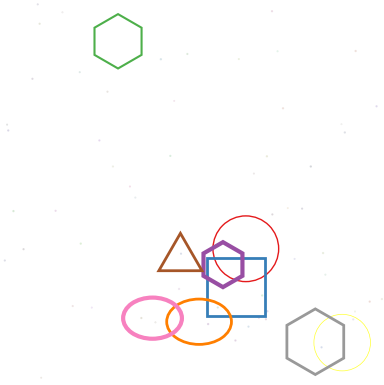[{"shape": "circle", "thickness": 1, "radius": 0.43, "center": [0.638, 0.354]}, {"shape": "square", "thickness": 2, "radius": 0.38, "center": [0.614, 0.254]}, {"shape": "hexagon", "thickness": 1.5, "radius": 0.35, "center": [0.307, 0.893]}, {"shape": "hexagon", "thickness": 3, "radius": 0.29, "center": [0.579, 0.313]}, {"shape": "oval", "thickness": 2, "radius": 0.42, "center": [0.517, 0.164]}, {"shape": "circle", "thickness": 0.5, "radius": 0.37, "center": [0.889, 0.11]}, {"shape": "triangle", "thickness": 2, "radius": 0.32, "center": [0.469, 0.329]}, {"shape": "oval", "thickness": 3, "radius": 0.38, "center": [0.396, 0.174]}, {"shape": "hexagon", "thickness": 2, "radius": 0.43, "center": [0.819, 0.112]}]